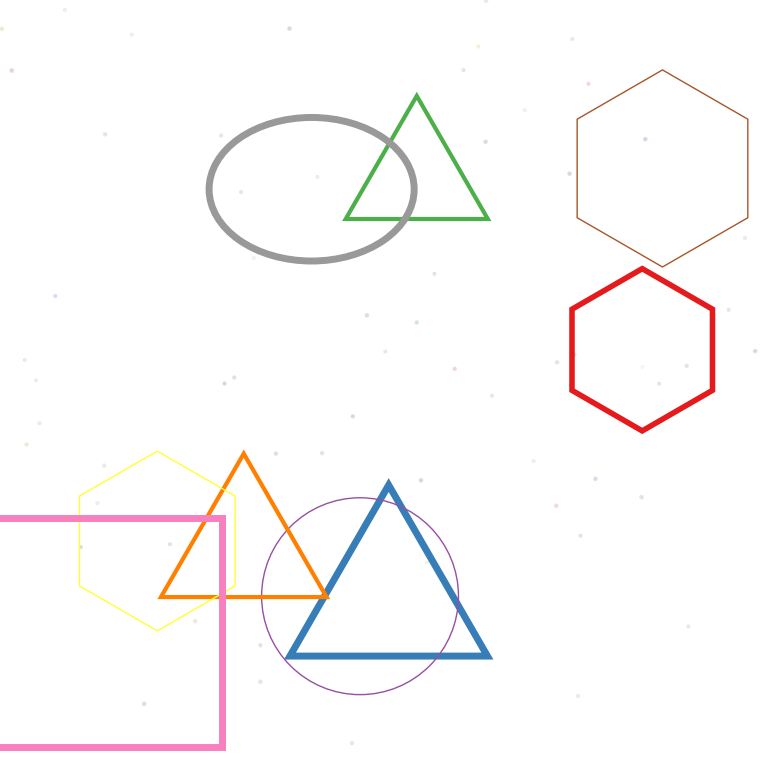[{"shape": "hexagon", "thickness": 2, "radius": 0.53, "center": [0.834, 0.546]}, {"shape": "triangle", "thickness": 2.5, "radius": 0.74, "center": [0.505, 0.222]}, {"shape": "triangle", "thickness": 1.5, "radius": 0.53, "center": [0.541, 0.769]}, {"shape": "circle", "thickness": 0.5, "radius": 0.64, "center": [0.468, 0.226]}, {"shape": "triangle", "thickness": 1.5, "radius": 0.62, "center": [0.317, 0.287]}, {"shape": "hexagon", "thickness": 0.5, "radius": 0.58, "center": [0.204, 0.297]}, {"shape": "hexagon", "thickness": 0.5, "radius": 0.64, "center": [0.86, 0.781]}, {"shape": "square", "thickness": 2.5, "radius": 0.74, "center": [0.139, 0.178]}, {"shape": "oval", "thickness": 2.5, "radius": 0.67, "center": [0.405, 0.754]}]